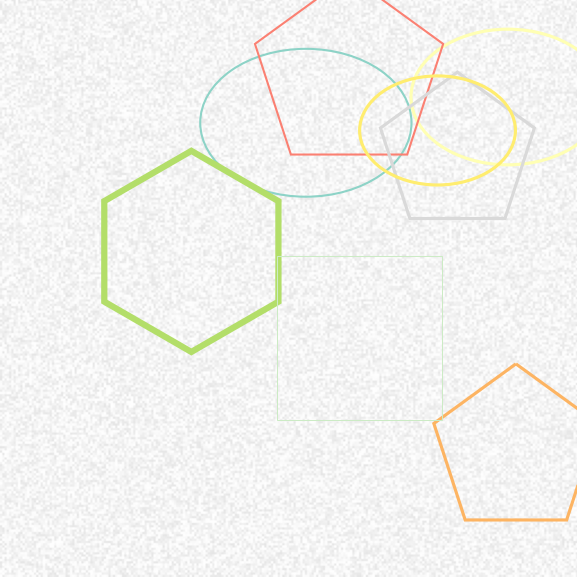[{"shape": "oval", "thickness": 1, "radius": 0.91, "center": [0.53, 0.787]}, {"shape": "oval", "thickness": 1.5, "radius": 0.84, "center": [0.879, 0.831]}, {"shape": "pentagon", "thickness": 1, "radius": 0.86, "center": [0.604, 0.87]}, {"shape": "pentagon", "thickness": 1.5, "radius": 0.75, "center": [0.893, 0.22]}, {"shape": "hexagon", "thickness": 3, "radius": 0.87, "center": [0.331, 0.564]}, {"shape": "pentagon", "thickness": 1.5, "radius": 0.7, "center": [0.792, 0.734]}, {"shape": "square", "thickness": 0.5, "radius": 0.71, "center": [0.623, 0.414]}, {"shape": "oval", "thickness": 1.5, "radius": 0.67, "center": [0.758, 0.773]}]